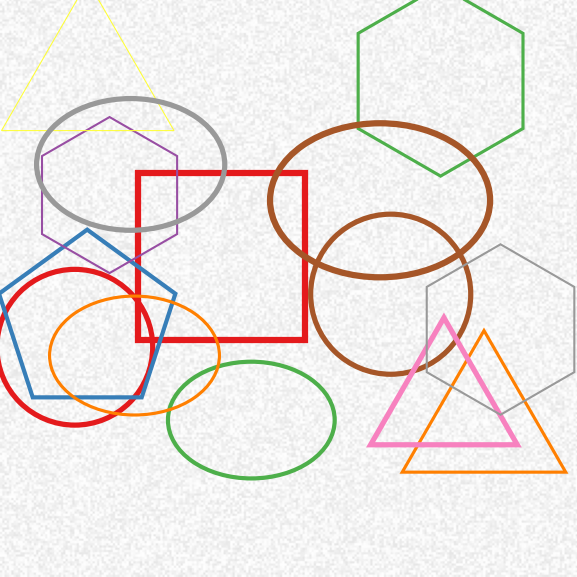[{"shape": "square", "thickness": 3, "radius": 0.72, "center": [0.384, 0.555]}, {"shape": "circle", "thickness": 2.5, "radius": 0.67, "center": [0.13, 0.398]}, {"shape": "pentagon", "thickness": 2, "radius": 0.8, "center": [0.151, 0.441]}, {"shape": "hexagon", "thickness": 1.5, "radius": 0.82, "center": [0.763, 0.859]}, {"shape": "oval", "thickness": 2, "radius": 0.72, "center": [0.435, 0.272]}, {"shape": "hexagon", "thickness": 1, "radius": 0.68, "center": [0.19, 0.661]}, {"shape": "triangle", "thickness": 1.5, "radius": 0.82, "center": [0.838, 0.263]}, {"shape": "oval", "thickness": 1.5, "radius": 0.74, "center": [0.233, 0.383]}, {"shape": "triangle", "thickness": 0.5, "radius": 0.86, "center": [0.152, 0.859]}, {"shape": "oval", "thickness": 3, "radius": 0.95, "center": [0.658, 0.652]}, {"shape": "circle", "thickness": 2.5, "radius": 0.69, "center": [0.677, 0.49]}, {"shape": "triangle", "thickness": 2.5, "radius": 0.73, "center": [0.769, 0.302]}, {"shape": "hexagon", "thickness": 1, "radius": 0.74, "center": [0.867, 0.429]}, {"shape": "oval", "thickness": 2.5, "radius": 0.81, "center": [0.226, 0.714]}]